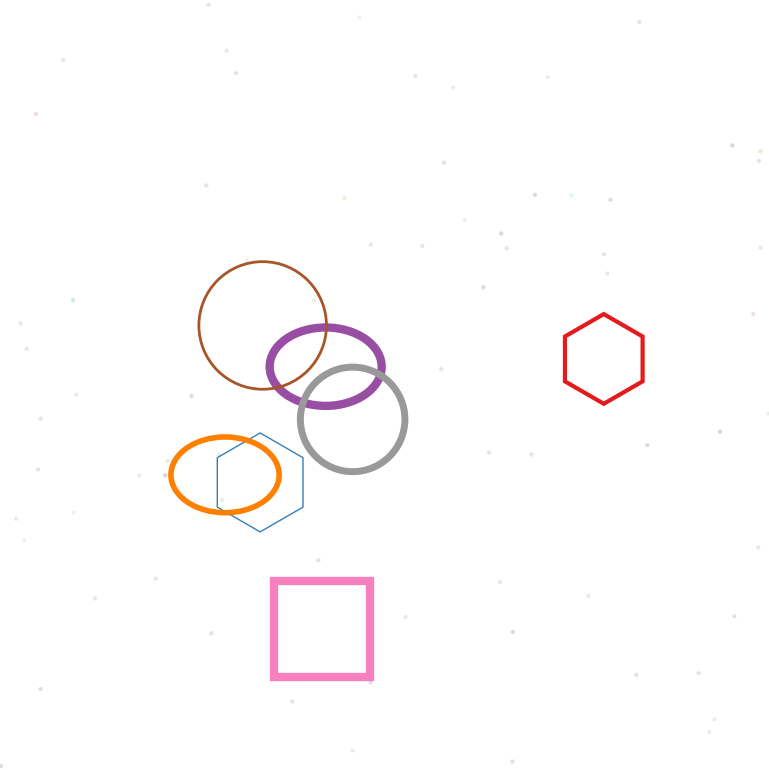[{"shape": "hexagon", "thickness": 1.5, "radius": 0.29, "center": [0.784, 0.534]}, {"shape": "hexagon", "thickness": 0.5, "radius": 0.32, "center": [0.338, 0.373]}, {"shape": "oval", "thickness": 3, "radius": 0.36, "center": [0.423, 0.524]}, {"shape": "oval", "thickness": 2, "radius": 0.35, "center": [0.292, 0.383]}, {"shape": "circle", "thickness": 1, "radius": 0.41, "center": [0.341, 0.577]}, {"shape": "square", "thickness": 3, "radius": 0.31, "center": [0.418, 0.183]}, {"shape": "circle", "thickness": 2.5, "radius": 0.34, "center": [0.458, 0.455]}]